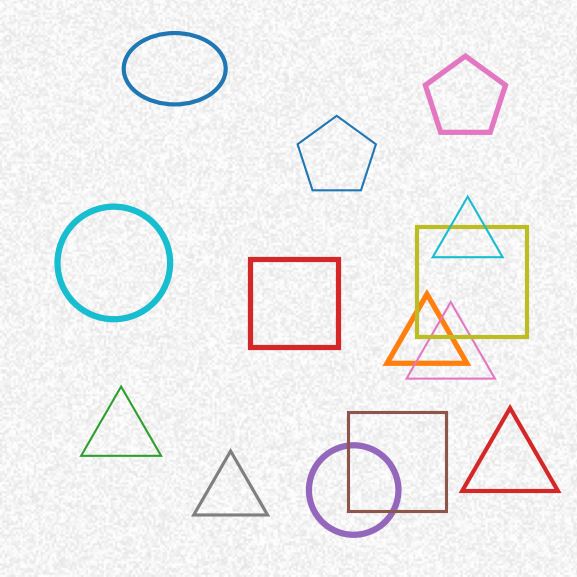[{"shape": "pentagon", "thickness": 1, "radius": 0.36, "center": [0.583, 0.727]}, {"shape": "oval", "thickness": 2, "radius": 0.44, "center": [0.303, 0.88]}, {"shape": "triangle", "thickness": 2.5, "radius": 0.4, "center": [0.739, 0.41]}, {"shape": "triangle", "thickness": 1, "radius": 0.4, "center": [0.21, 0.25]}, {"shape": "triangle", "thickness": 2, "radius": 0.48, "center": [0.883, 0.197]}, {"shape": "square", "thickness": 2.5, "radius": 0.38, "center": [0.509, 0.474]}, {"shape": "circle", "thickness": 3, "radius": 0.39, "center": [0.612, 0.151]}, {"shape": "square", "thickness": 1.5, "radius": 0.43, "center": [0.687, 0.2]}, {"shape": "triangle", "thickness": 1, "radius": 0.44, "center": [0.781, 0.388]}, {"shape": "pentagon", "thickness": 2.5, "radius": 0.36, "center": [0.806, 0.829]}, {"shape": "triangle", "thickness": 1.5, "radius": 0.37, "center": [0.399, 0.144]}, {"shape": "square", "thickness": 2, "radius": 0.48, "center": [0.817, 0.511]}, {"shape": "triangle", "thickness": 1, "radius": 0.35, "center": [0.81, 0.589]}, {"shape": "circle", "thickness": 3, "radius": 0.49, "center": [0.197, 0.544]}]